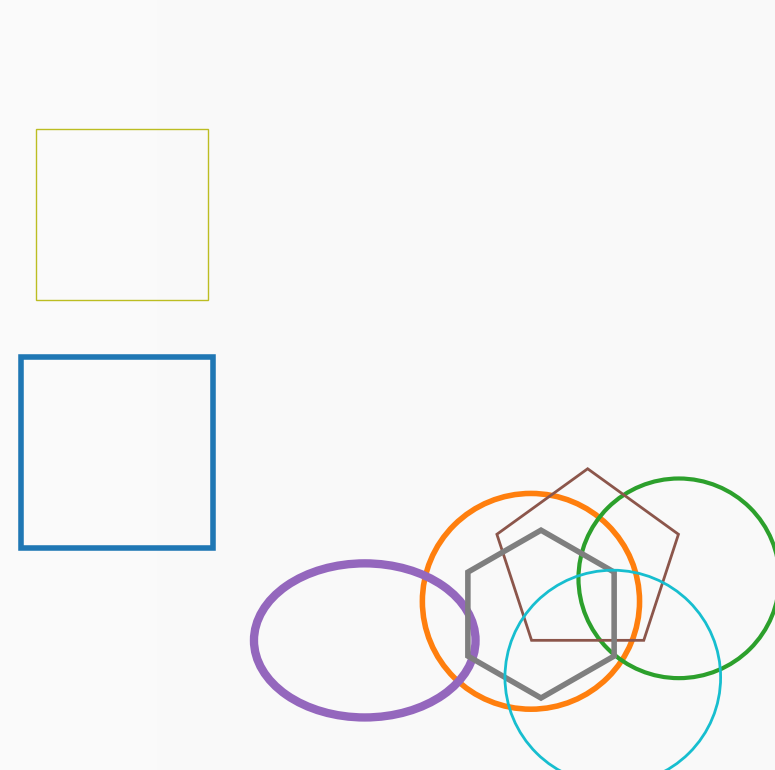[{"shape": "square", "thickness": 2, "radius": 0.62, "center": [0.151, 0.412]}, {"shape": "circle", "thickness": 2, "radius": 0.7, "center": [0.685, 0.219]}, {"shape": "circle", "thickness": 1.5, "radius": 0.65, "center": [0.876, 0.249]}, {"shape": "oval", "thickness": 3, "radius": 0.71, "center": [0.471, 0.168]}, {"shape": "pentagon", "thickness": 1, "radius": 0.62, "center": [0.758, 0.268]}, {"shape": "hexagon", "thickness": 2, "radius": 0.54, "center": [0.698, 0.202]}, {"shape": "square", "thickness": 0.5, "radius": 0.55, "center": [0.157, 0.722]}, {"shape": "circle", "thickness": 1, "radius": 0.7, "center": [0.791, 0.12]}]